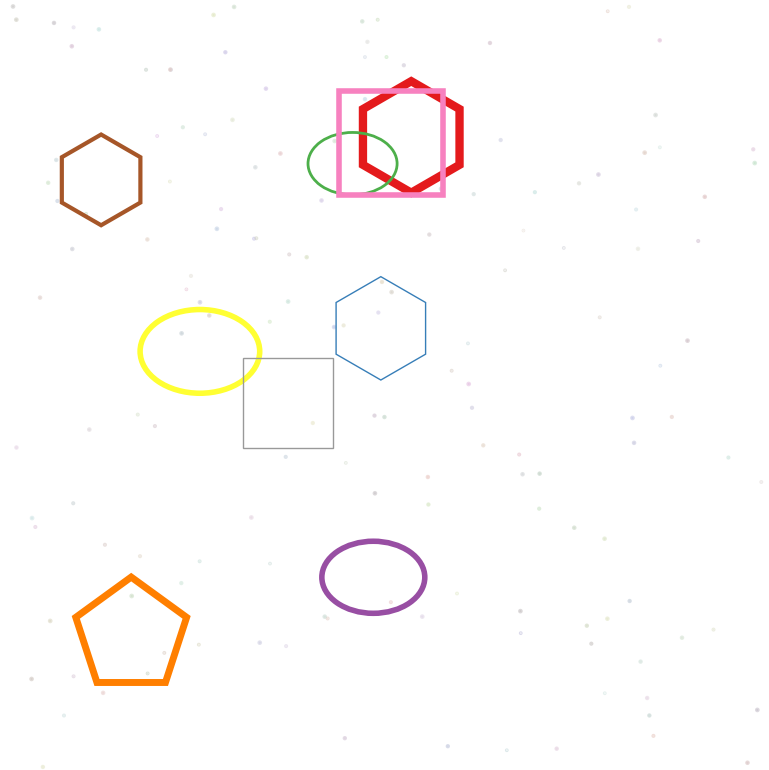[{"shape": "hexagon", "thickness": 3, "radius": 0.36, "center": [0.534, 0.822]}, {"shape": "hexagon", "thickness": 0.5, "radius": 0.34, "center": [0.495, 0.574]}, {"shape": "oval", "thickness": 1, "radius": 0.29, "center": [0.458, 0.787]}, {"shape": "oval", "thickness": 2, "radius": 0.33, "center": [0.485, 0.25]}, {"shape": "pentagon", "thickness": 2.5, "radius": 0.38, "center": [0.17, 0.175]}, {"shape": "oval", "thickness": 2, "radius": 0.39, "center": [0.26, 0.544]}, {"shape": "hexagon", "thickness": 1.5, "radius": 0.29, "center": [0.131, 0.766]}, {"shape": "square", "thickness": 2, "radius": 0.34, "center": [0.508, 0.815]}, {"shape": "square", "thickness": 0.5, "radius": 0.29, "center": [0.374, 0.477]}]